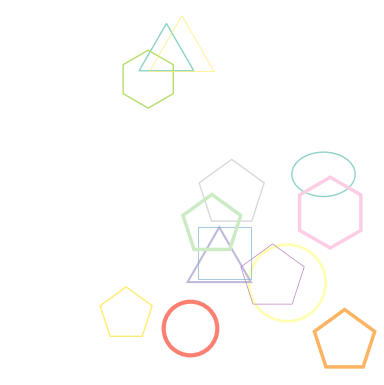[{"shape": "oval", "thickness": 1, "radius": 0.41, "center": [0.84, 0.547]}, {"shape": "triangle", "thickness": 1, "radius": 0.41, "center": [0.432, 0.857]}, {"shape": "circle", "thickness": 2, "radius": 0.5, "center": [0.746, 0.265]}, {"shape": "triangle", "thickness": 1.5, "radius": 0.47, "center": [0.57, 0.315]}, {"shape": "circle", "thickness": 3, "radius": 0.35, "center": [0.495, 0.147]}, {"shape": "square", "thickness": 0.5, "radius": 0.34, "center": [0.583, 0.343]}, {"shape": "pentagon", "thickness": 2.5, "radius": 0.41, "center": [0.895, 0.114]}, {"shape": "hexagon", "thickness": 1, "radius": 0.38, "center": [0.385, 0.794]}, {"shape": "hexagon", "thickness": 2.5, "radius": 0.46, "center": [0.858, 0.448]}, {"shape": "pentagon", "thickness": 1, "radius": 0.44, "center": [0.602, 0.497]}, {"shape": "pentagon", "thickness": 0.5, "radius": 0.43, "center": [0.708, 0.28]}, {"shape": "pentagon", "thickness": 2.5, "radius": 0.39, "center": [0.55, 0.416]}, {"shape": "triangle", "thickness": 0.5, "radius": 0.48, "center": [0.472, 0.863]}, {"shape": "pentagon", "thickness": 1, "radius": 0.35, "center": [0.328, 0.184]}]